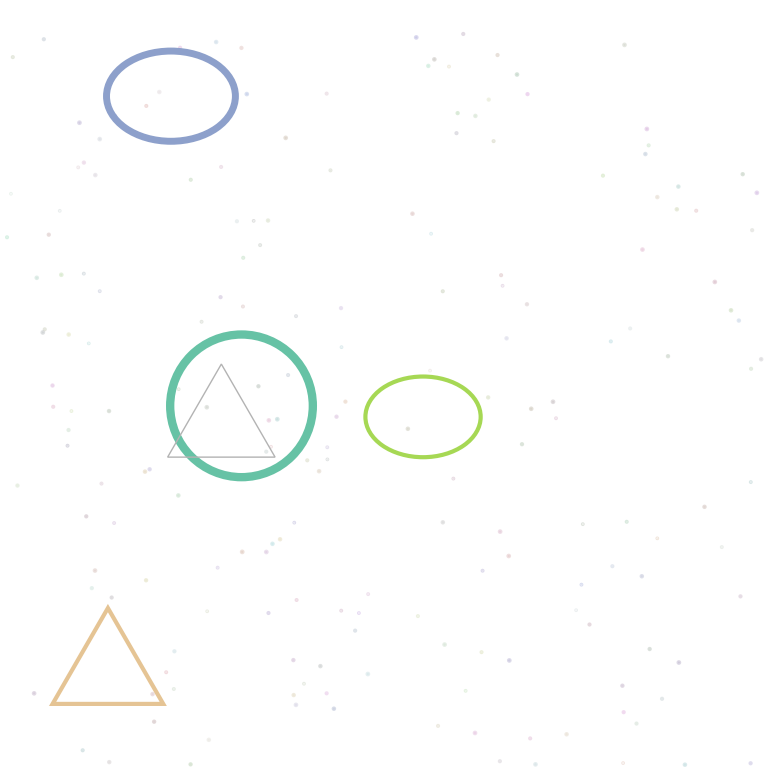[{"shape": "circle", "thickness": 3, "radius": 0.46, "center": [0.314, 0.473]}, {"shape": "oval", "thickness": 2.5, "radius": 0.42, "center": [0.222, 0.875]}, {"shape": "oval", "thickness": 1.5, "radius": 0.37, "center": [0.549, 0.459]}, {"shape": "triangle", "thickness": 1.5, "radius": 0.41, "center": [0.14, 0.127]}, {"shape": "triangle", "thickness": 0.5, "radius": 0.4, "center": [0.287, 0.447]}]